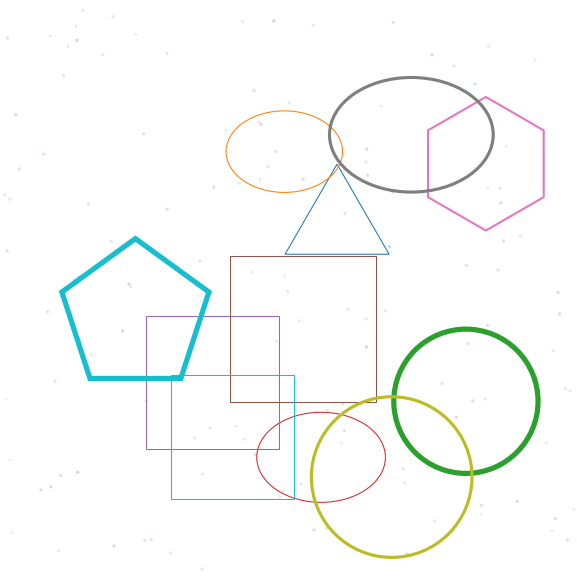[{"shape": "triangle", "thickness": 0.5, "radius": 0.52, "center": [0.584, 0.611]}, {"shape": "oval", "thickness": 0.5, "radius": 0.5, "center": [0.492, 0.737]}, {"shape": "circle", "thickness": 2.5, "radius": 0.62, "center": [0.807, 0.304]}, {"shape": "oval", "thickness": 0.5, "radius": 0.56, "center": [0.556, 0.207]}, {"shape": "square", "thickness": 0.5, "radius": 0.57, "center": [0.368, 0.336]}, {"shape": "square", "thickness": 0.5, "radius": 0.63, "center": [0.525, 0.429]}, {"shape": "hexagon", "thickness": 1, "radius": 0.58, "center": [0.841, 0.716]}, {"shape": "oval", "thickness": 1.5, "radius": 0.71, "center": [0.712, 0.766]}, {"shape": "circle", "thickness": 1.5, "radius": 0.7, "center": [0.678, 0.173]}, {"shape": "pentagon", "thickness": 2.5, "radius": 0.67, "center": [0.234, 0.452]}, {"shape": "square", "thickness": 0.5, "radius": 0.54, "center": [0.403, 0.243]}]